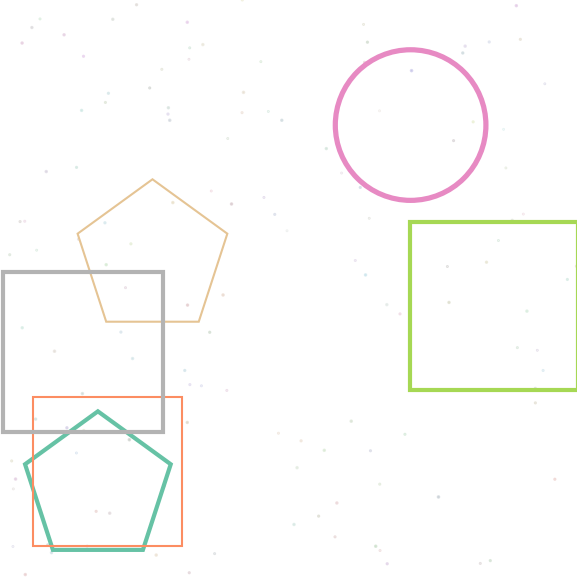[{"shape": "pentagon", "thickness": 2, "radius": 0.66, "center": [0.17, 0.154]}, {"shape": "square", "thickness": 1, "radius": 0.65, "center": [0.186, 0.182]}, {"shape": "circle", "thickness": 2.5, "radius": 0.65, "center": [0.711, 0.783]}, {"shape": "square", "thickness": 2, "radius": 0.73, "center": [0.855, 0.47]}, {"shape": "pentagon", "thickness": 1, "radius": 0.68, "center": [0.264, 0.552]}, {"shape": "square", "thickness": 2, "radius": 0.69, "center": [0.144, 0.389]}]